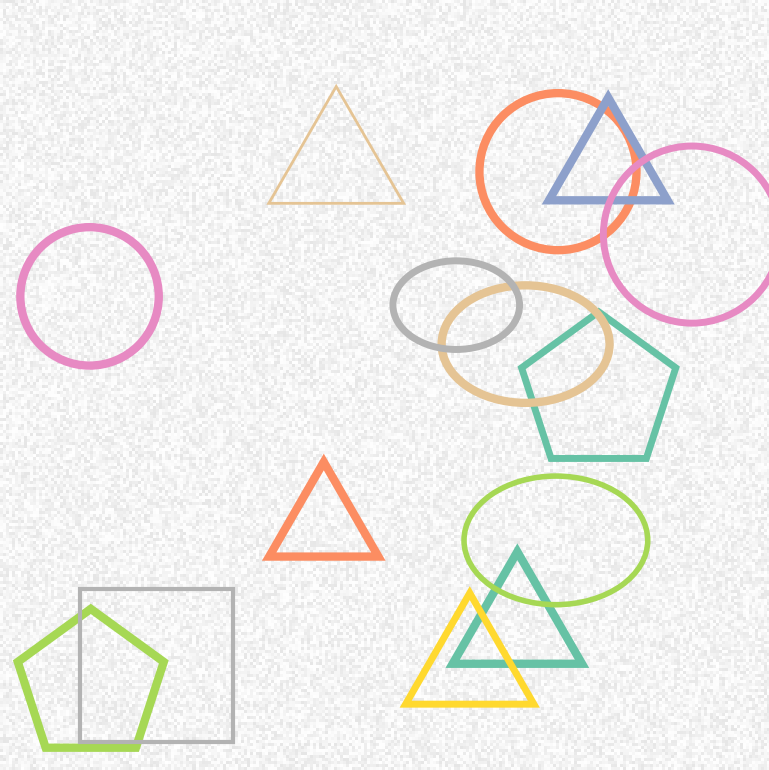[{"shape": "pentagon", "thickness": 2.5, "radius": 0.53, "center": [0.778, 0.49]}, {"shape": "triangle", "thickness": 3, "radius": 0.48, "center": [0.672, 0.186]}, {"shape": "circle", "thickness": 3, "radius": 0.51, "center": [0.725, 0.777]}, {"shape": "triangle", "thickness": 3, "radius": 0.41, "center": [0.42, 0.318]}, {"shape": "triangle", "thickness": 3, "radius": 0.44, "center": [0.79, 0.784]}, {"shape": "circle", "thickness": 2.5, "radius": 0.58, "center": [0.899, 0.695]}, {"shape": "circle", "thickness": 3, "radius": 0.45, "center": [0.116, 0.615]}, {"shape": "pentagon", "thickness": 3, "radius": 0.5, "center": [0.118, 0.11]}, {"shape": "oval", "thickness": 2, "radius": 0.6, "center": [0.722, 0.298]}, {"shape": "triangle", "thickness": 2.5, "radius": 0.48, "center": [0.61, 0.134]}, {"shape": "triangle", "thickness": 1, "radius": 0.51, "center": [0.437, 0.787]}, {"shape": "oval", "thickness": 3, "radius": 0.55, "center": [0.683, 0.553]}, {"shape": "oval", "thickness": 2.5, "radius": 0.41, "center": [0.593, 0.604]}, {"shape": "square", "thickness": 1.5, "radius": 0.5, "center": [0.204, 0.135]}]